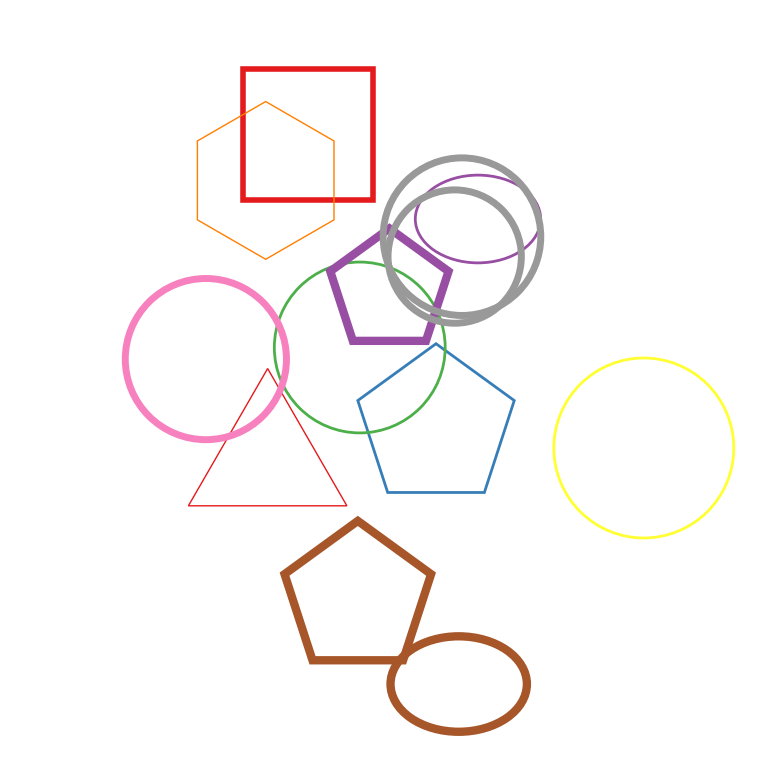[{"shape": "triangle", "thickness": 0.5, "radius": 0.59, "center": [0.348, 0.403]}, {"shape": "square", "thickness": 2, "radius": 0.42, "center": [0.4, 0.825]}, {"shape": "pentagon", "thickness": 1, "radius": 0.53, "center": [0.566, 0.447]}, {"shape": "circle", "thickness": 1, "radius": 0.55, "center": [0.467, 0.549]}, {"shape": "pentagon", "thickness": 3, "radius": 0.4, "center": [0.506, 0.623]}, {"shape": "oval", "thickness": 1, "radius": 0.41, "center": [0.621, 0.716]}, {"shape": "hexagon", "thickness": 0.5, "radius": 0.51, "center": [0.345, 0.766]}, {"shape": "circle", "thickness": 1, "radius": 0.58, "center": [0.836, 0.418]}, {"shape": "pentagon", "thickness": 3, "radius": 0.5, "center": [0.465, 0.223]}, {"shape": "oval", "thickness": 3, "radius": 0.44, "center": [0.596, 0.112]}, {"shape": "circle", "thickness": 2.5, "radius": 0.52, "center": [0.267, 0.534]}, {"shape": "circle", "thickness": 2.5, "radius": 0.43, "center": [0.591, 0.667]}, {"shape": "circle", "thickness": 2.5, "radius": 0.51, "center": [0.6, 0.693]}]